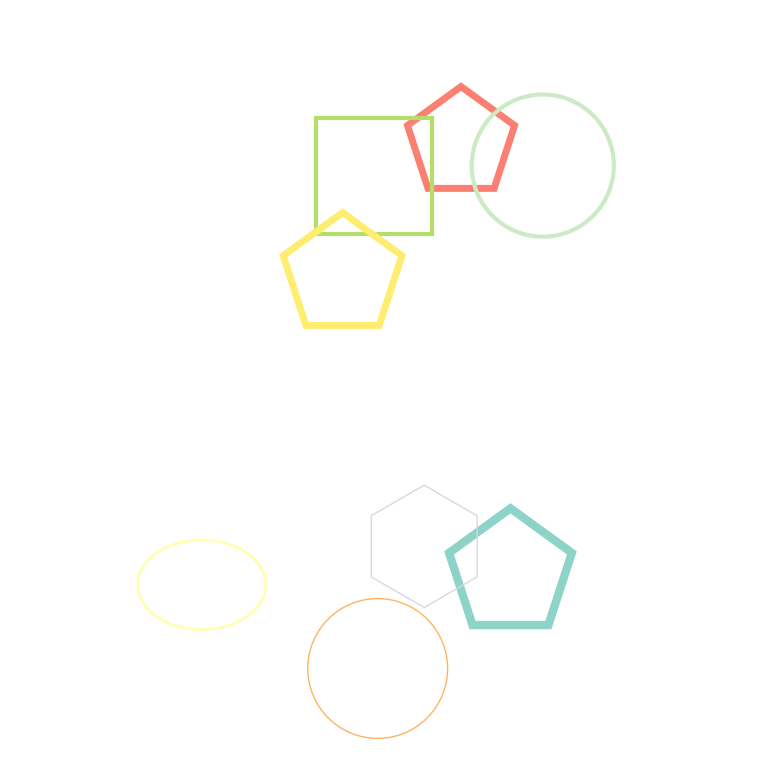[{"shape": "pentagon", "thickness": 3, "radius": 0.42, "center": [0.663, 0.256]}, {"shape": "oval", "thickness": 1, "radius": 0.42, "center": [0.262, 0.241]}, {"shape": "pentagon", "thickness": 2.5, "radius": 0.37, "center": [0.599, 0.814]}, {"shape": "circle", "thickness": 0.5, "radius": 0.45, "center": [0.491, 0.132]}, {"shape": "square", "thickness": 1.5, "radius": 0.38, "center": [0.486, 0.772]}, {"shape": "hexagon", "thickness": 0.5, "radius": 0.4, "center": [0.551, 0.29]}, {"shape": "circle", "thickness": 1.5, "radius": 0.46, "center": [0.705, 0.785]}, {"shape": "pentagon", "thickness": 2.5, "radius": 0.41, "center": [0.445, 0.643]}]